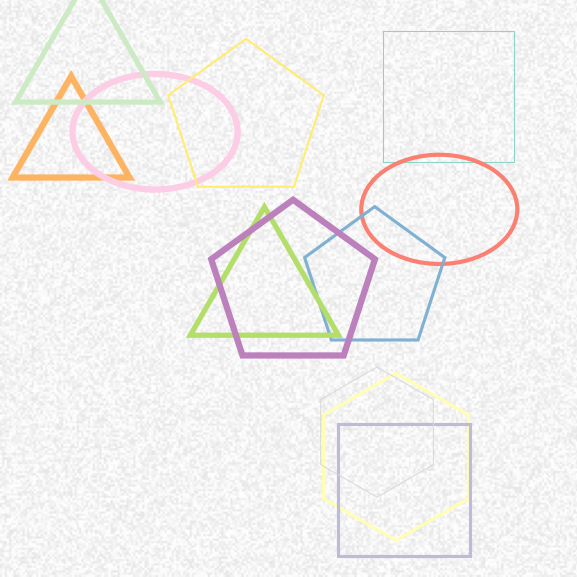[{"shape": "square", "thickness": 0.5, "radius": 0.57, "center": [0.777, 0.832]}, {"shape": "hexagon", "thickness": 1.5, "radius": 0.72, "center": [0.686, 0.208]}, {"shape": "square", "thickness": 1.5, "radius": 0.57, "center": [0.7, 0.151]}, {"shape": "oval", "thickness": 2, "radius": 0.68, "center": [0.761, 0.637]}, {"shape": "pentagon", "thickness": 1.5, "radius": 0.64, "center": [0.649, 0.514]}, {"shape": "triangle", "thickness": 3, "radius": 0.58, "center": [0.123, 0.75]}, {"shape": "triangle", "thickness": 2.5, "radius": 0.74, "center": [0.458, 0.493]}, {"shape": "oval", "thickness": 3, "radius": 0.72, "center": [0.268, 0.771]}, {"shape": "hexagon", "thickness": 0.5, "radius": 0.56, "center": [0.653, 0.251]}, {"shape": "pentagon", "thickness": 3, "radius": 0.75, "center": [0.508, 0.504]}, {"shape": "triangle", "thickness": 2.5, "radius": 0.72, "center": [0.152, 0.895]}, {"shape": "pentagon", "thickness": 1, "radius": 0.71, "center": [0.426, 0.79]}]